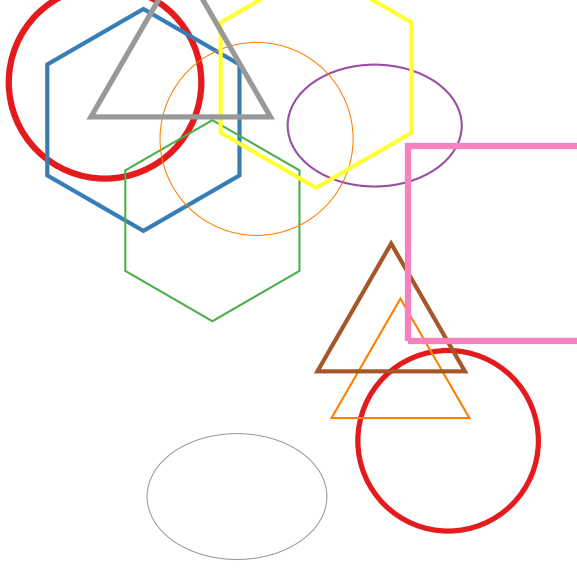[{"shape": "circle", "thickness": 2.5, "radius": 0.78, "center": [0.776, 0.236]}, {"shape": "circle", "thickness": 3, "radius": 0.83, "center": [0.182, 0.857]}, {"shape": "hexagon", "thickness": 2, "radius": 0.96, "center": [0.248, 0.791]}, {"shape": "hexagon", "thickness": 1, "radius": 0.87, "center": [0.368, 0.617]}, {"shape": "oval", "thickness": 1, "radius": 0.75, "center": [0.649, 0.782]}, {"shape": "circle", "thickness": 0.5, "radius": 0.84, "center": [0.444, 0.759]}, {"shape": "triangle", "thickness": 1, "radius": 0.69, "center": [0.693, 0.344]}, {"shape": "hexagon", "thickness": 2, "radius": 0.95, "center": [0.547, 0.865]}, {"shape": "triangle", "thickness": 2, "radius": 0.74, "center": [0.677, 0.43]}, {"shape": "square", "thickness": 3, "radius": 0.84, "center": [0.874, 0.577]}, {"shape": "oval", "thickness": 0.5, "radius": 0.78, "center": [0.41, 0.139]}, {"shape": "triangle", "thickness": 2.5, "radius": 0.9, "center": [0.313, 0.886]}]